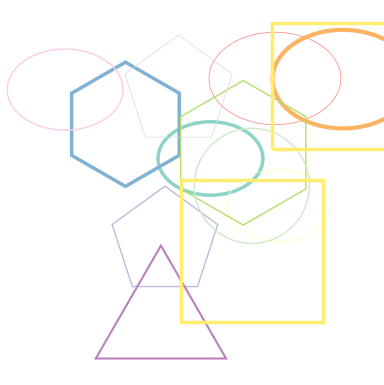[{"shape": "oval", "thickness": 2.5, "radius": 0.68, "center": [0.547, 0.588]}, {"shape": "oval", "thickness": 0.5, "radius": 0.67, "center": [0.723, 0.466]}, {"shape": "pentagon", "thickness": 1, "radius": 0.72, "center": [0.428, 0.372]}, {"shape": "oval", "thickness": 0.5, "radius": 0.86, "center": [0.714, 0.796]}, {"shape": "hexagon", "thickness": 2.5, "radius": 0.81, "center": [0.326, 0.677]}, {"shape": "oval", "thickness": 3, "radius": 0.91, "center": [0.891, 0.794]}, {"shape": "hexagon", "thickness": 1, "radius": 0.94, "center": [0.632, 0.603]}, {"shape": "oval", "thickness": 1, "radius": 0.75, "center": [0.169, 0.767]}, {"shape": "pentagon", "thickness": 0.5, "radius": 0.73, "center": [0.464, 0.762]}, {"shape": "triangle", "thickness": 1.5, "radius": 0.98, "center": [0.418, 0.166]}, {"shape": "circle", "thickness": 1, "radius": 0.75, "center": [0.654, 0.517]}, {"shape": "square", "thickness": 2.5, "radius": 0.82, "center": [0.871, 0.778]}, {"shape": "square", "thickness": 2.5, "radius": 0.92, "center": [0.654, 0.348]}]